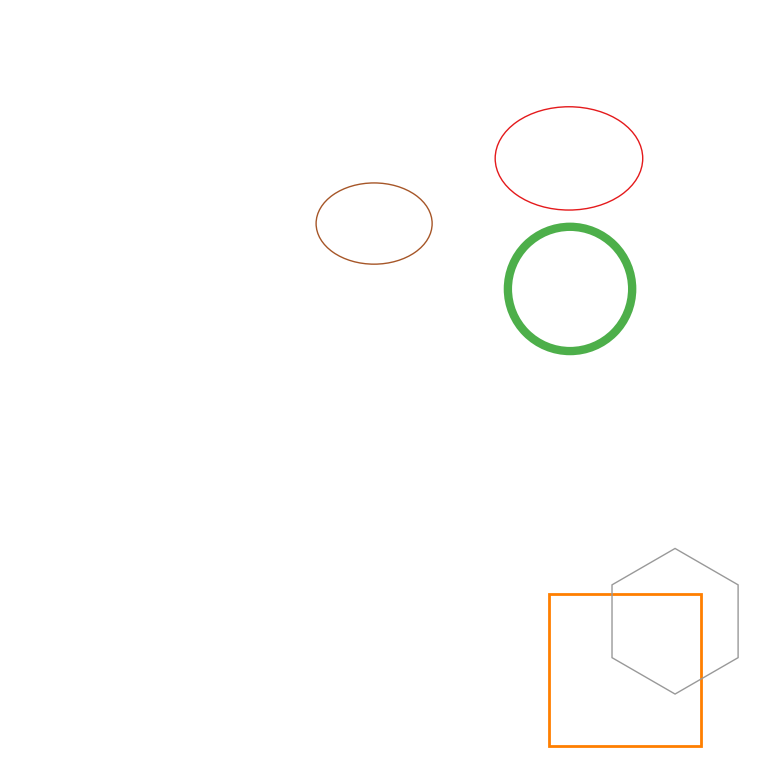[{"shape": "oval", "thickness": 0.5, "radius": 0.48, "center": [0.739, 0.794]}, {"shape": "circle", "thickness": 3, "radius": 0.4, "center": [0.74, 0.625]}, {"shape": "square", "thickness": 1, "radius": 0.49, "center": [0.812, 0.129]}, {"shape": "oval", "thickness": 0.5, "radius": 0.38, "center": [0.486, 0.71]}, {"shape": "hexagon", "thickness": 0.5, "radius": 0.47, "center": [0.877, 0.193]}]